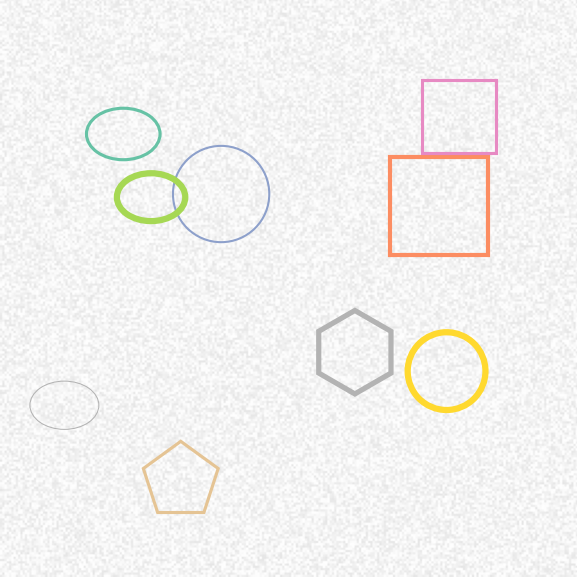[{"shape": "oval", "thickness": 1.5, "radius": 0.32, "center": [0.213, 0.767]}, {"shape": "square", "thickness": 2, "radius": 0.42, "center": [0.76, 0.642]}, {"shape": "circle", "thickness": 1, "radius": 0.42, "center": [0.383, 0.663]}, {"shape": "square", "thickness": 1.5, "radius": 0.32, "center": [0.795, 0.797]}, {"shape": "oval", "thickness": 3, "radius": 0.3, "center": [0.262, 0.658]}, {"shape": "circle", "thickness": 3, "radius": 0.34, "center": [0.773, 0.356]}, {"shape": "pentagon", "thickness": 1.5, "radius": 0.34, "center": [0.313, 0.167]}, {"shape": "oval", "thickness": 0.5, "radius": 0.3, "center": [0.111, 0.297]}, {"shape": "hexagon", "thickness": 2.5, "radius": 0.36, "center": [0.614, 0.389]}]